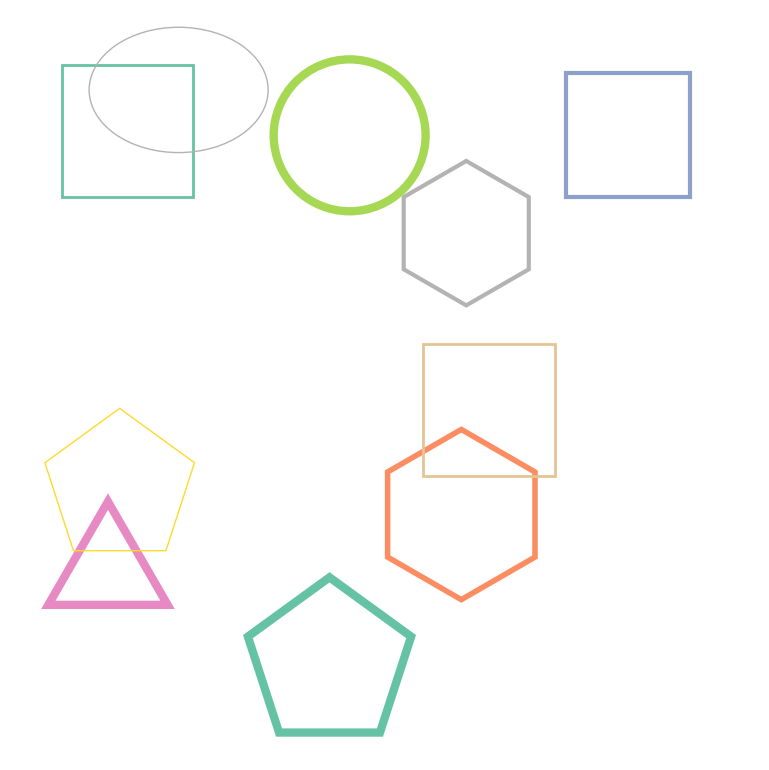[{"shape": "square", "thickness": 1, "radius": 0.43, "center": [0.166, 0.83]}, {"shape": "pentagon", "thickness": 3, "radius": 0.56, "center": [0.428, 0.139]}, {"shape": "hexagon", "thickness": 2, "radius": 0.55, "center": [0.599, 0.332]}, {"shape": "square", "thickness": 1.5, "radius": 0.4, "center": [0.815, 0.825]}, {"shape": "triangle", "thickness": 3, "radius": 0.45, "center": [0.14, 0.259]}, {"shape": "circle", "thickness": 3, "radius": 0.49, "center": [0.454, 0.824]}, {"shape": "pentagon", "thickness": 0.5, "radius": 0.51, "center": [0.155, 0.367]}, {"shape": "square", "thickness": 1, "radius": 0.43, "center": [0.635, 0.468]}, {"shape": "hexagon", "thickness": 1.5, "radius": 0.47, "center": [0.606, 0.697]}, {"shape": "oval", "thickness": 0.5, "radius": 0.58, "center": [0.232, 0.883]}]